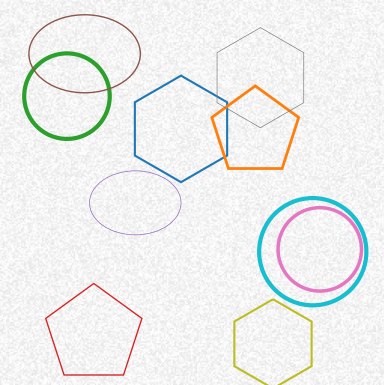[{"shape": "hexagon", "thickness": 1.5, "radius": 0.69, "center": [0.47, 0.665]}, {"shape": "pentagon", "thickness": 2, "radius": 0.59, "center": [0.663, 0.658]}, {"shape": "circle", "thickness": 3, "radius": 0.56, "center": [0.174, 0.75]}, {"shape": "pentagon", "thickness": 1, "radius": 0.66, "center": [0.244, 0.132]}, {"shape": "oval", "thickness": 0.5, "radius": 0.59, "center": [0.351, 0.473]}, {"shape": "oval", "thickness": 1, "radius": 0.72, "center": [0.22, 0.86]}, {"shape": "circle", "thickness": 2.5, "radius": 0.54, "center": [0.831, 0.352]}, {"shape": "hexagon", "thickness": 0.5, "radius": 0.65, "center": [0.676, 0.798]}, {"shape": "hexagon", "thickness": 1.5, "radius": 0.58, "center": [0.709, 0.107]}, {"shape": "circle", "thickness": 3, "radius": 0.7, "center": [0.812, 0.346]}]